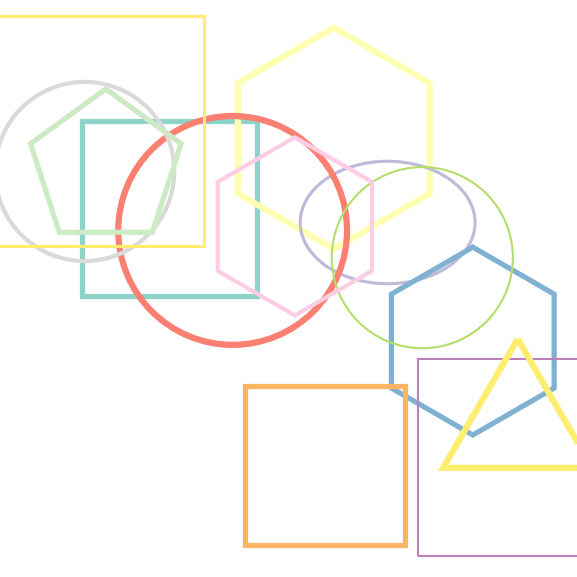[{"shape": "square", "thickness": 2.5, "radius": 0.76, "center": [0.294, 0.639]}, {"shape": "hexagon", "thickness": 3, "radius": 0.96, "center": [0.578, 0.76]}, {"shape": "oval", "thickness": 1.5, "radius": 0.76, "center": [0.671, 0.614]}, {"shape": "circle", "thickness": 3, "radius": 0.99, "center": [0.403, 0.6]}, {"shape": "hexagon", "thickness": 2.5, "radius": 0.81, "center": [0.819, 0.409]}, {"shape": "square", "thickness": 2.5, "radius": 0.69, "center": [0.563, 0.193]}, {"shape": "circle", "thickness": 1, "radius": 0.78, "center": [0.731, 0.553]}, {"shape": "hexagon", "thickness": 2, "radius": 0.77, "center": [0.511, 0.607]}, {"shape": "circle", "thickness": 2, "radius": 0.78, "center": [0.147, 0.702]}, {"shape": "square", "thickness": 1, "radius": 0.85, "center": [0.895, 0.206]}, {"shape": "pentagon", "thickness": 2.5, "radius": 0.69, "center": [0.183, 0.708]}, {"shape": "triangle", "thickness": 3, "radius": 0.74, "center": [0.896, 0.264]}, {"shape": "square", "thickness": 1.5, "radius": 1.0, "center": [0.154, 0.773]}]